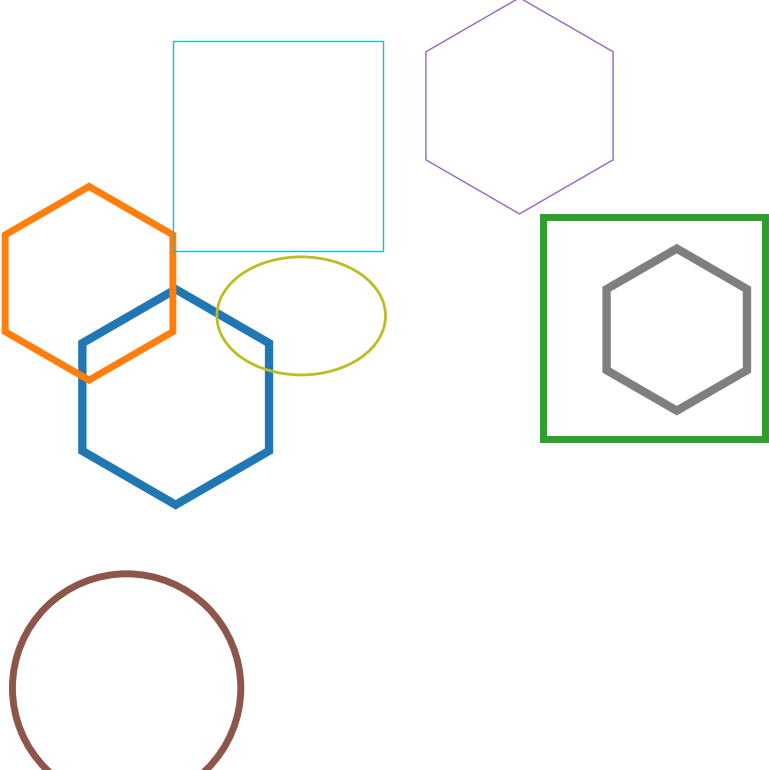[{"shape": "hexagon", "thickness": 3, "radius": 0.7, "center": [0.228, 0.484]}, {"shape": "hexagon", "thickness": 2.5, "radius": 0.63, "center": [0.116, 0.632]}, {"shape": "square", "thickness": 2.5, "radius": 0.72, "center": [0.849, 0.573]}, {"shape": "hexagon", "thickness": 0.5, "radius": 0.7, "center": [0.675, 0.863]}, {"shape": "circle", "thickness": 2.5, "radius": 0.74, "center": [0.164, 0.106]}, {"shape": "hexagon", "thickness": 3, "radius": 0.53, "center": [0.879, 0.572]}, {"shape": "oval", "thickness": 1, "radius": 0.55, "center": [0.391, 0.59]}, {"shape": "square", "thickness": 0.5, "radius": 0.68, "center": [0.361, 0.811]}]